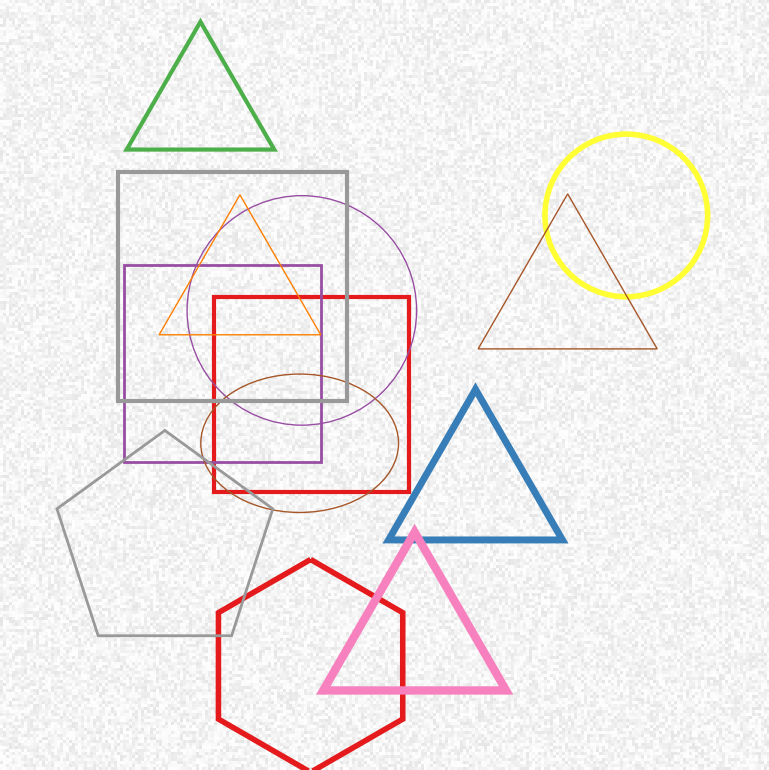[{"shape": "hexagon", "thickness": 2, "radius": 0.69, "center": [0.403, 0.135]}, {"shape": "square", "thickness": 1.5, "radius": 0.63, "center": [0.405, 0.487]}, {"shape": "triangle", "thickness": 2.5, "radius": 0.65, "center": [0.618, 0.364]}, {"shape": "triangle", "thickness": 1.5, "radius": 0.55, "center": [0.26, 0.861]}, {"shape": "square", "thickness": 1, "radius": 0.64, "center": [0.289, 0.528]}, {"shape": "circle", "thickness": 0.5, "radius": 0.75, "center": [0.392, 0.597]}, {"shape": "triangle", "thickness": 0.5, "radius": 0.61, "center": [0.312, 0.626]}, {"shape": "circle", "thickness": 2, "radius": 0.53, "center": [0.813, 0.72]}, {"shape": "triangle", "thickness": 0.5, "radius": 0.67, "center": [0.737, 0.614]}, {"shape": "oval", "thickness": 0.5, "radius": 0.64, "center": [0.389, 0.424]}, {"shape": "triangle", "thickness": 3, "radius": 0.69, "center": [0.539, 0.172]}, {"shape": "square", "thickness": 1.5, "radius": 0.74, "center": [0.301, 0.628]}, {"shape": "pentagon", "thickness": 1, "radius": 0.74, "center": [0.214, 0.294]}]